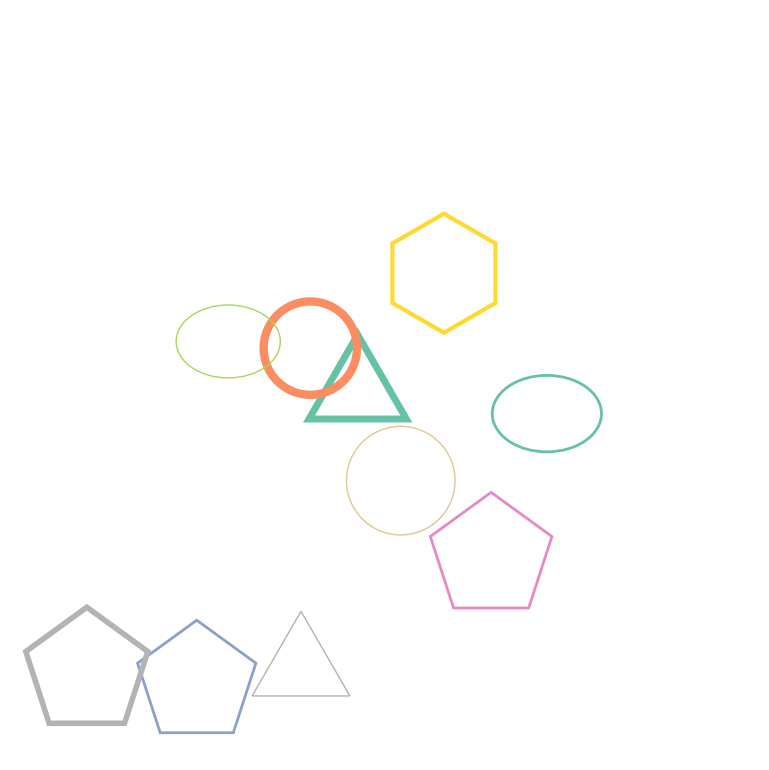[{"shape": "oval", "thickness": 1, "radius": 0.35, "center": [0.71, 0.463]}, {"shape": "triangle", "thickness": 2.5, "radius": 0.37, "center": [0.465, 0.492]}, {"shape": "circle", "thickness": 3, "radius": 0.3, "center": [0.403, 0.548]}, {"shape": "pentagon", "thickness": 1, "radius": 0.4, "center": [0.256, 0.114]}, {"shape": "pentagon", "thickness": 1, "radius": 0.42, "center": [0.638, 0.278]}, {"shape": "oval", "thickness": 0.5, "radius": 0.34, "center": [0.296, 0.557]}, {"shape": "hexagon", "thickness": 1.5, "radius": 0.39, "center": [0.577, 0.645]}, {"shape": "circle", "thickness": 0.5, "radius": 0.35, "center": [0.52, 0.376]}, {"shape": "triangle", "thickness": 0.5, "radius": 0.37, "center": [0.391, 0.133]}, {"shape": "pentagon", "thickness": 2, "radius": 0.42, "center": [0.113, 0.128]}]